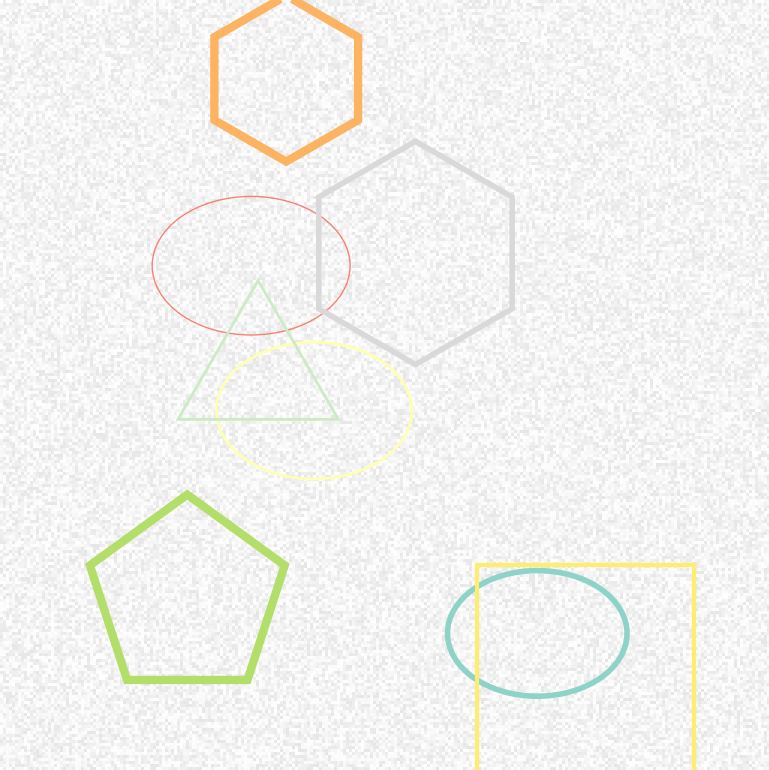[{"shape": "oval", "thickness": 2, "radius": 0.58, "center": [0.698, 0.177]}, {"shape": "oval", "thickness": 1, "radius": 0.63, "center": [0.408, 0.467]}, {"shape": "oval", "thickness": 0.5, "radius": 0.64, "center": [0.326, 0.655]}, {"shape": "hexagon", "thickness": 3, "radius": 0.54, "center": [0.372, 0.898]}, {"shape": "pentagon", "thickness": 3, "radius": 0.67, "center": [0.243, 0.225]}, {"shape": "hexagon", "thickness": 2, "radius": 0.73, "center": [0.54, 0.672]}, {"shape": "triangle", "thickness": 1, "radius": 0.6, "center": [0.335, 0.515]}, {"shape": "square", "thickness": 1.5, "radius": 0.7, "center": [0.761, 0.125]}]